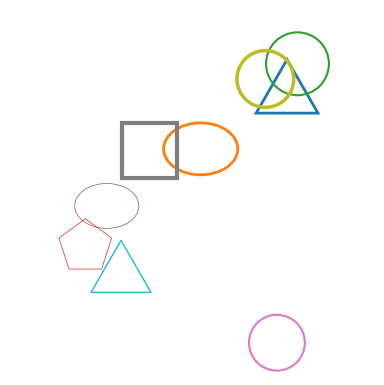[{"shape": "triangle", "thickness": 2, "radius": 0.46, "center": [0.746, 0.753]}, {"shape": "oval", "thickness": 2, "radius": 0.48, "center": [0.521, 0.613]}, {"shape": "circle", "thickness": 1.5, "radius": 0.41, "center": [0.773, 0.834]}, {"shape": "pentagon", "thickness": 0.5, "radius": 0.36, "center": [0.222, 0.359]}, {"shape": "oval", "thickness": 0.5, "radius": 0.42, "center": [0.277, 0.465]}, {"shape": "circle", "thickness": 1.5, "radius": 0.36, "center": [0.719, 0.11]}, {"shape": "square", "thickness": 3, "radius": 0.36, "center": [0.389, 0.609]}, {"shape": "circle", "thickness": 2.5, "radius": 0.37, "center": [0.689, 0.795]}, {"shape": "triangle", "thickness": 1, "radius": 0.45, "center": [0.314, 0.286]}]